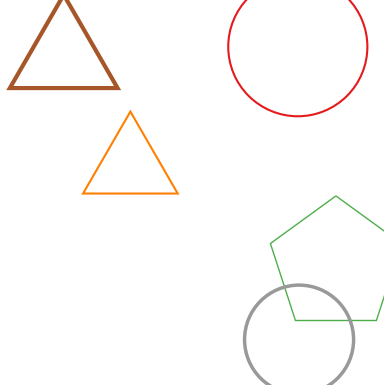[{"shape": "circle", "thickness": 1.5, "radius": 0.9, "center": [0.774, 0.879]}, {"shape": "pentagon", "thickness": 1, "radius": 0.89, "center": [0.873, 0.312]}, {"shape": "triangle", "thickness": 1.5, "radius": 0.71, "center": [0.339, 0.568]}, {"shape": "triangle", "thickness": 3, "radius": 0.81, "center": [0.165, 0.852]}, {"shape": "circle", "thickness": 2.5, "radius": 0.71, "center": [0.777, 0.118]}]